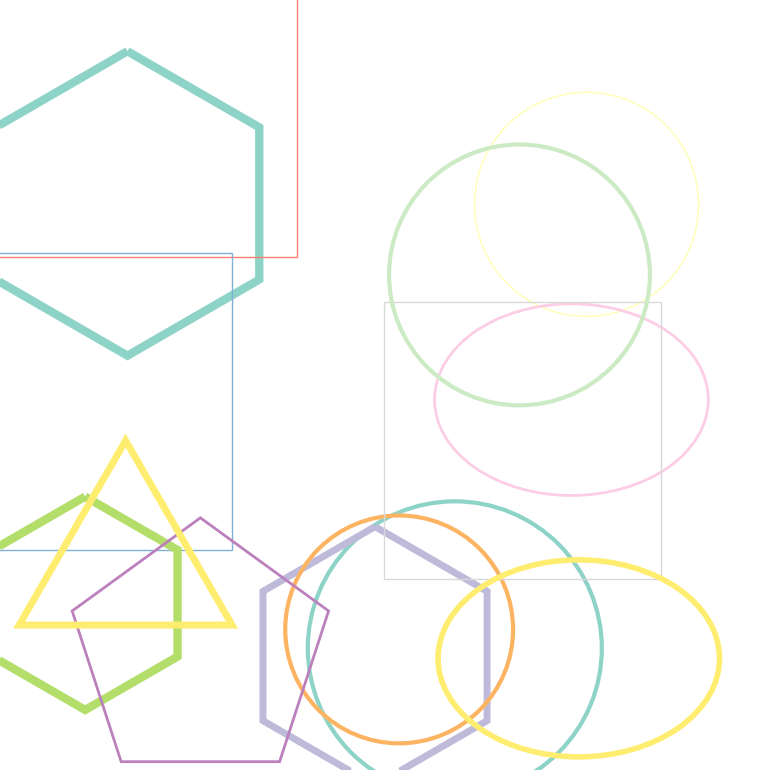[{"shape": "hexagon", "thickness": 3, "radius": 0.99, "center": [0.166, 0.736]}, {"shape": "circle", "thickness": 1.5, "radius": 0.95, "center": [0.591, 0.158]}, {"shape": "circle", "thickness": 0.5, "radius": 0.73, "center": [0.762, 0.735]}, {"shape": "hexagon", "thickness": 2.5, "radius": 0.84, "center": [0.487, 0.148]}, {"shape": "square", "thickness": 0.5, "radius": 0.99, "center": [0.189, 0.863]}, {"shape": "square", "thickness": 0.5, "radius": 0.96, "center": [0.108, 0.479]}, {"shape": "circle", "thickness": 1.5, "radius": 0.74, "center": [0.518, 0.183]}, {"shape": "hexagon", "thickness": 3, "radius": 0.69, "center": [0.111, 0.217]}, {"shape": "oval", "thickness": 1, "radius": 0.89, "center": [0.742, 0.481]}, {"shape": "square", "thickness": 0.5, "radius": 0.9, "center": [0.679, 0.428]}, {"shape": "pentagon", "thickness": 1, "radius": 0.88, "center": [0.26, 0.152]}, {"shape": "circle", "thickness": 1.5, "radius": 0.85, "center": [0.675, 0.643]}, {"shape": "oval", "thickness": 2, "radius": 0.91, "center": [0.752, 0.145]}, {"shape": "triangle", "thickness": 2.5, "radius": 0.8, "center": [0.163, 0.268]}]